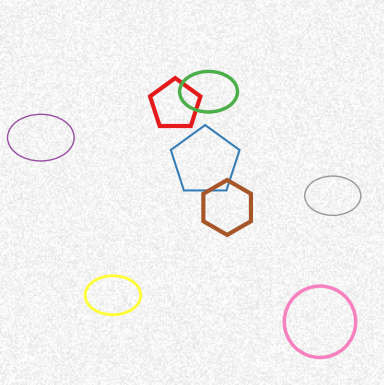[{"shape": "pentagon", "thickness": 3, "radius": 0.34, "center": [0.455, 0.728]}, {"shape": "pentagon", "thickness": 1.5, "radius": 0.47, "center": [0.533, 0.581]}, {"shape": "oval", "thickness": 2.5, "radius": 0.38, "center": [0.542, 0.762]}, {"shape": "oval", "thickness": 1, "radius": 0.43, "center": [0.106, 0.643]}, {"shape": "oval", "thickness": 2, "radius": 0.36, "center": [0.293, 0.233]}, {"shape": "hexagon", "thickness": 3, "radius": 0.36, "center": [0.59, 0.461]}, {"shape": "circle", "thickness": 2.5, "radius": 0.46, "center": [0.831, 0.164]}, {"shape": "oval", "thickness": 1, "radius": 0.36, "center": [0.864, 0.492]}]